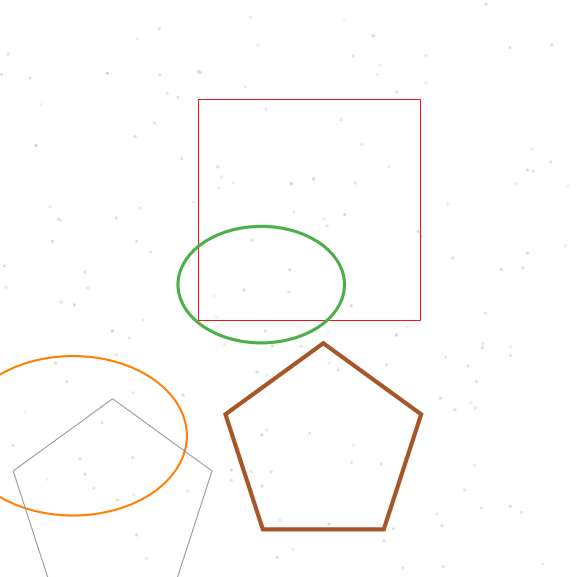[{"shape": "square", "thickness": 0.5, "radius": 0.96, "center": [0.535, 0.636]}, {"shape": "oval", "thickness": 1.5, "radius": 0.72, "center": [0.452, 0.506]}, {"shape": "oval", "thickness": 1, "radius": 0.99, "center": [0.126, 0.245]}, {"shape": "pentagon", "thickness": 2, "radius": 0.89, "center": [0.56, 0.227]}, {"shape": "pentagon", "thickness": 0.5, "radius": 0.91, "center": [0.195, 0.128]}]